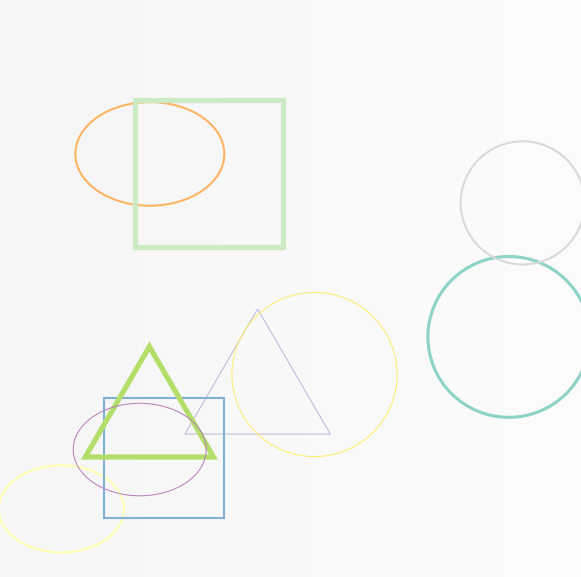[{"shape": "circle", "thickness": 1.5, "radius": 0.7, "center": [0.875, 0.416]}, {"shape": "oval", "thickness": 1, "radius": 0.54, "center": [0.106, 0.118]}, {"shape": "triangle", "thickness": 0.5, "radius": 0.72, "center": [0.443, 0.32]}, {"shape": "square", "thickness": 1, "radius": 0.52, "center": [0.282, 0.207]}, {"shape": "oval", "thickness": 1, "radius": 0.64, "center": [0.258, 0.733]}, {"shape": "triangle", "thickness": 2.5, "radius": 0.64, "center": [0.257, 0.271]}, {"shape": "circle", "thickness": 1, "radius": 0.53, "center": [0.899, 0.648]}, {"shape": "oval", "thickness": 0.5, "radius": 0.57, "center": [0.24, 0.221]}, {"shape": "square", "thickness": 2.5, "radius": 0.64, "center": [0.36, 0.699]}, {"shape": "circle", "thickness": 0.5, "radius": 0.71, "center": [0.541, 0.351]}]